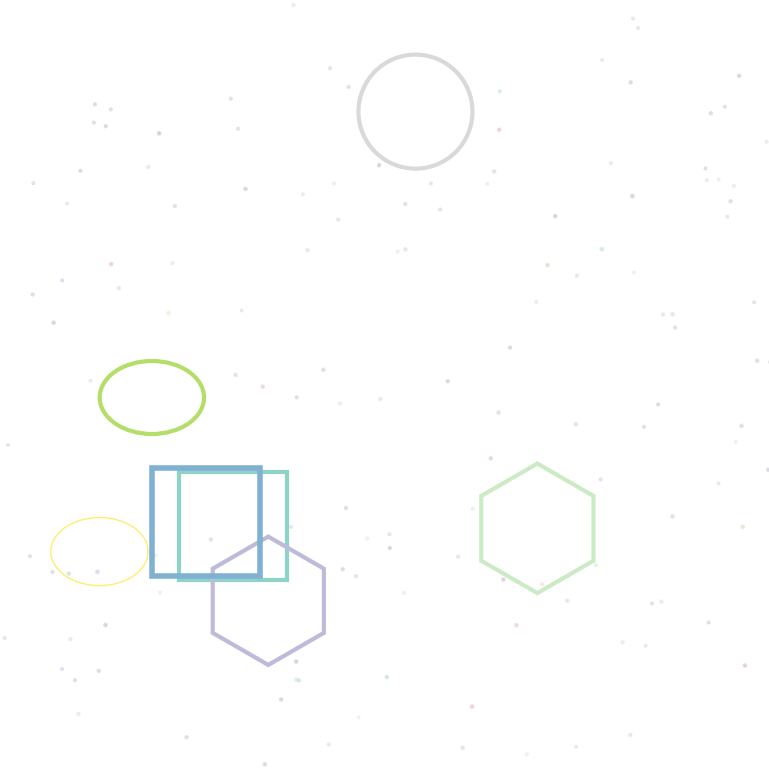[{"shape": "square", "thickness": 1.5, "radius": 0.35, "center": [0.302, 0.317]}, {"shape": "hexagon", "thickness": 1.5, "radius": 0.42, "center": [0.348, 0.22]}, {"shape": "square", "thickness": 2, "radius": 0.35, "center": [0.267, 0.322]}, {"shape": "oval", "thickness": 1.5, "radius": 0.34, "center": [0.197, 0.484]}, {"shape": "circle", "thickness": 1.5, "radius": 0.37, "center": [0.54, 0.855]}, {"shape": "hexagon", "thickness": 1.5, "radius": 0.42, "center": [0.698, 0.314]}, {"shape": "oval", "thickness": 0.5, "radius": 0.32, "center": [0.129, 0.284]}]